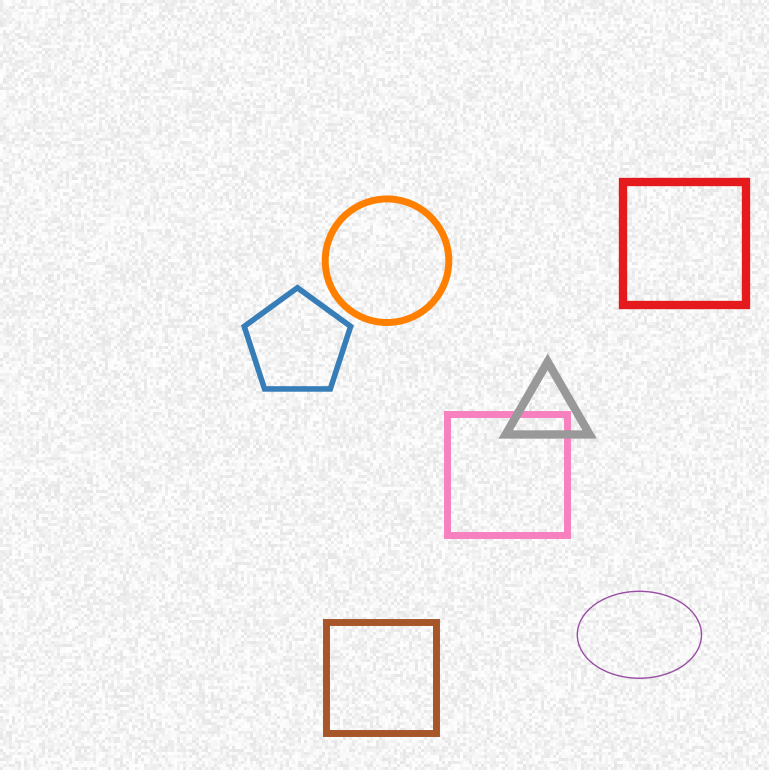[{"shape": "square", "thickness": 3, "radius": 0.4, "center": [0.889, 0.684]}, {"shape": "pentagon", "thickness": 2, "radius": 0.36, "center": [0.386, 0.554]}, {"shape": "oval", "thickness": 0.5, "radius": 0.4, "center": [0.83, 0.176]}, {"shape": "circle", "thickness": 2.5, "radius": 0.4, "center": [0.503, 0.661]}, {"shape": "square", "thickness": 2.5, "radius": 0.36, "center": [0.495, 0.12]}, {"shape": "square", "thickness": 2.5, "radius": 0.39, "center": [0.658, 0.383]}, {"shape": "triangle", "thickness": 3, "radius": 0.31, "center": [0.711, 0.467]}]